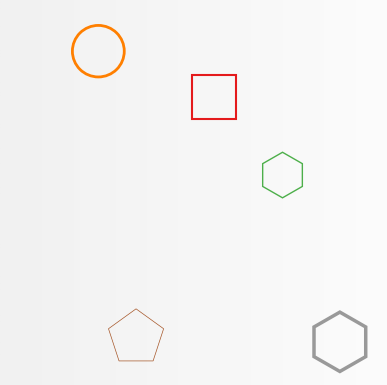[{"shape": "square", "thickness": 1.5, "radius": 0.29, "center": [0.552, 0.749]}, {"shape": "hexagon", "thickness": 1, "radius": 0.3, "center": [0.729, 0.545]}, {"shape": "circle", "thickness": 2, "radius": 0.33, "center": [0.254, 0.867]}, {"shape": "pentagon", "thickness": 0.5, "radius": 0.37, "center": [0.351, 0.123]}, {"shape": "hexagon", "thickness": 2.5, "radius": 0.39, "center": [0.877, 0.112]}]